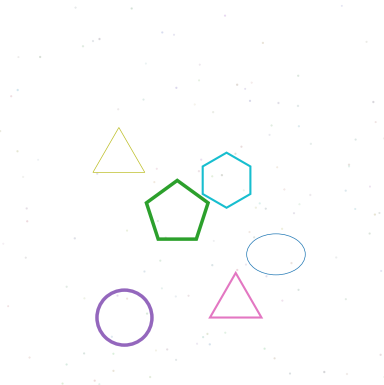[{"shape": "oval", "thickness": 0.5, "radius": 0.38, "center": [0.717, 0.339]}, {"shape": "pentagon", "thickness": 2.5, "radius": 0.42, "center": [0.46, 0.447]}, {"shape": "circle", "thickness": 2.5, "radius": 0.36, "center": [0.323, 0.175]}, {"shape": "triangle", "thickness": 1.5, "radius": 0.39, "center": [0.612, 0.214]}, {"shape": "triangle", "thickness": 0.5, "radius": 0.39, "center": [0.309, 0.591]}, {"shape": "hexagon", "thickness": 1.5, "radius": 0.36, "center": [0.588, 0.532]}]